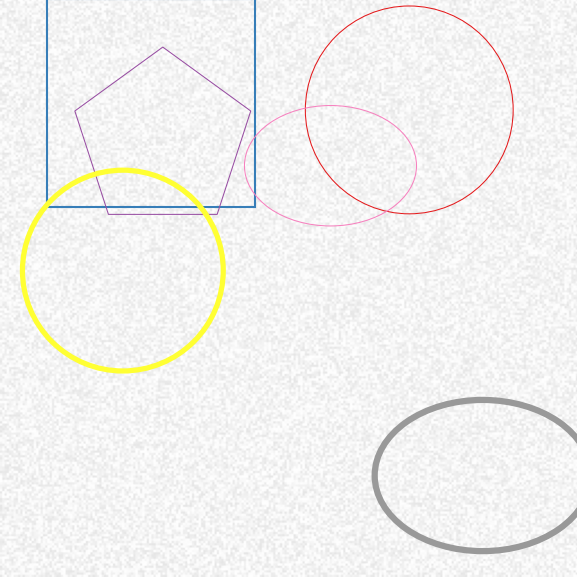[{"shape": "circle", "thickness": 0.5, "radius": 0.9, "center": [0.709, 0.809]}, {"shape": "square", "thickness": 1, "radius": 0.9, "center": [0.261, 0.821]}, {"shape": "pentagon", "thickness": 0.5, "radius": 0.8, "center": [0.282, 0.757]}, {"shape": "circle", "thickness": 2.5, "radius": 0.87, "center": [0.213, 0.531]}, {"shape": "oval", "thickness": 0.5, "radius": 0.74, "center": [0.572, 0.712]}, {"shape": "oval", "thickness": 3, "radius": 0.94, "center": [0.836, 0.176]}]